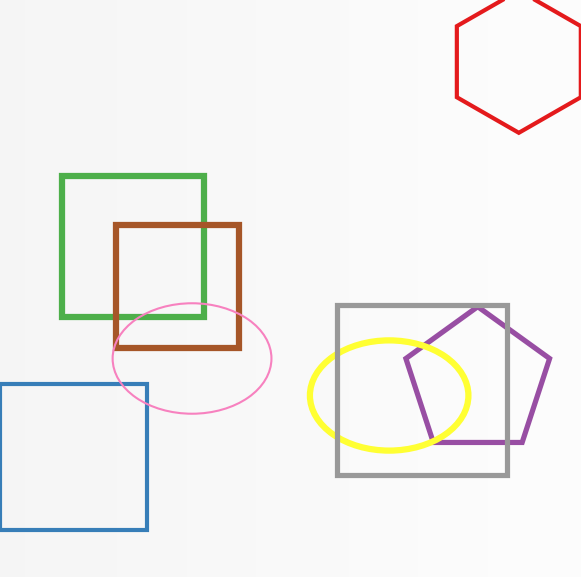[{"shape": "hexagon", "thickness": 2, "radius": 0.62, "center": [0.893, 0.892]}, {"shape": "square", "thickness": 2, "radius": 0.63, "center": [0.127, 0.207]}, {"shape": "square", "thickness": 3, "radius": 0.61, "center": [0.229, 0.572]}, {"shape": "pentagon", "thickness": 2.5, "radius": 0.65, "center": [0.822, 0.338]}, {"shape": "oval", "thickness": 3, "radius": 0.68, "center": [0.67, 0.314]}, {"shape": "square", "thickness": 3, "radius": 0.53, "center": [0.305, 0.503]}, {"shape": "oval", "thickness": 1, "radius": 0.68, "center": [0.33, 0.378]}, {"shape": "square", "thickness": 2.5, "radius": 0.73, "center": [0.726, 0.323]}]